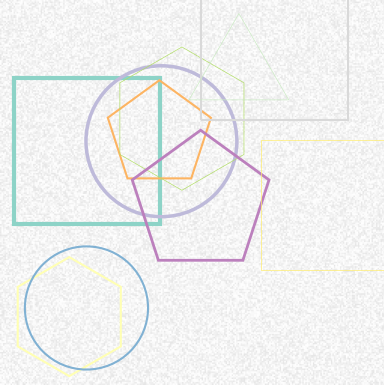[{"shape": "square", "thickness": 3, "radius": 0.95, "center": [0.226, 0.608]}, {"shape": "hexagon", "thickness": 1.5, "radius": 0.77, "center": [0.18, 0.178]}, {"shape": "circle", "thickness": 2.5, "radius": 0.98, "center": [0.419, 0.633]}, {"shape": "circle", "thickness": 1.5, "radius": 0.8, "center": [0.225, 0.2]}, {"shape": "pentagon", "thickness": 1.5, "radius": 0.7, "center": [0.414, 0.651]}, {"shape": "hexagon", "thickness": 0.5, "radius": 0.93, "center": [0.473, 0.692]}, {"shape": "square", "thickness": 1.5, "radius": 0.95, "center": [0.713, 0.878]}, {"shape": "pentagon", "thickness": 2, "radius": 0.93, "center": [0.521, 0.475]}, {"shape": "triangle", "thickness": 0.5, "radius": 0.75, "center": [0.62, 0.815]}, {"shape": "square", "thickness": 0.5, "radius": 0.85, "center": [0.848, 0.468]}]